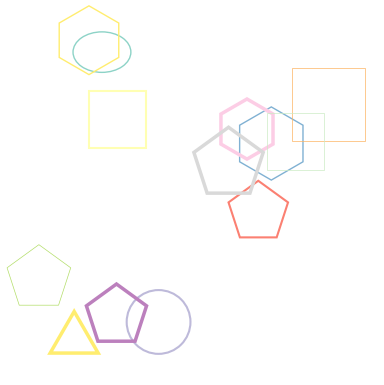[{"shape": "oval", "thickness": 1, "radius": 0.38, "center": [0.265, 0.865]}, {"shape": "square", "thickness": 1.5, "radius": 0.37, "center": [0.305, 0.689]}, {"shape": "circle", "thickness": 1.5, "radius": 0.41, "center": [0.412, 0.164]}, {"shape": "pentagon", "thickness": 1.5, "radius": 0.41, "center": [0.671, 0.449]}, {"shape": "hexagon", "thickness": 1, "radius": 0.47, "center": [0.705, 0.627]}, {"shape": "square", "thickness": 0.5, "radius": 0.47, "center": [0.854, 0.729]}, {"shape": "pentagon", "thickness": 0.5, "radius": 0.43, "center": [0.101, 0.278]}, {"shape": "hexagon", "thickness": 2.5, "radius": 0.39, "center": [0.641, 0.665]}, {"shape": "pentagon", "thickness": 2.5, "radius": 0.47, "center": [0.594, 0.575]}, {"shape": "pentagon", "thickness": 2.5, "radius": 0.41, "center": [0.303, 0.18]}, {"shape": "square", "thickness": 0.5, "radius": 0.37, "center": [0.767, 0.632]}, {"shape": "hexagon", "thickness": 1, "radius": 0.45, "center": [0.231, 0.896]}, {"shape": "triangle", "thickness": 2.5, "radius": 0.36, "center": [0.193, 0.119]}]